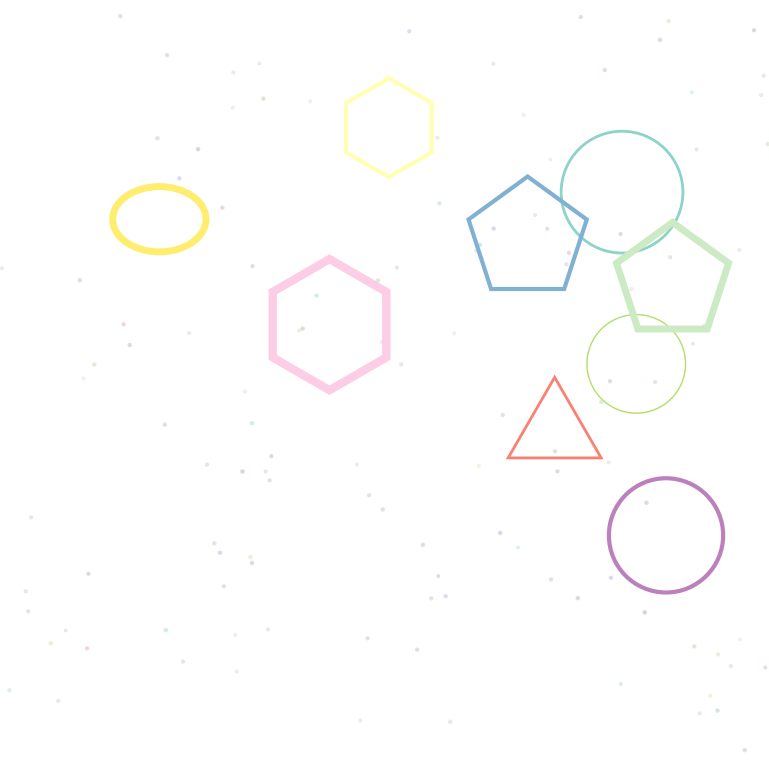[{"shape": "circle", "thickness": 1, "radius": 0.4, "center": [0.808, 0.75]}, {"shape": "hexagon", "thickness": 1.5, "radius": 0.32, "center": [0.505, 0.834]}, {"shape": "triangle", "thickness": 1, "radius": 0.35, "center": [0.72, 0.44]}, {"shape": "pentagon", "thickness": 1.5, "radius": 0.4, "center": [0.685, 0.69]}, {"shape": "circle", "thickness": 0.5, "radius": 0.32, "center": [0.826, 0.527]}, {"shape": "hexagon", "thickness": 3, "radius": 0.43, "center": [0.428, 0.578]}, {"shape": "circle", "thickness": 1.5, "radius": 0.37, "center": [0.865, 0.305]}, {"shape": "pentagon", "thickness": 2.5, "radius": 0.38, "center": [0.873, 0.635]}, {"shape": "oval", "thickness": 2.5, "radius": 0.3, "center": [0.207, 0.715]}]